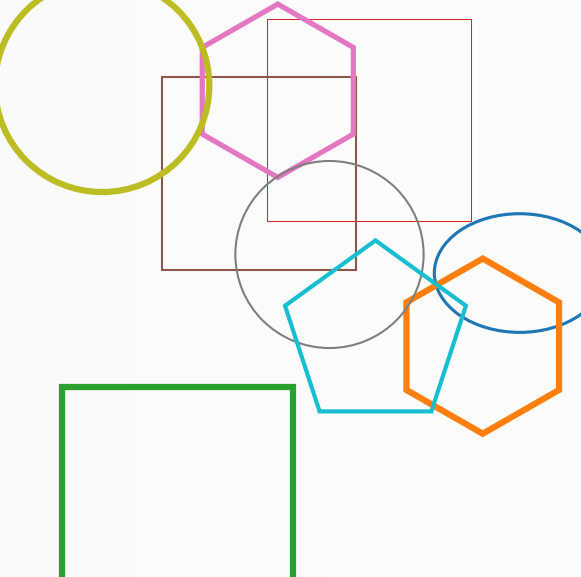[{"shape": "oval", "thickness": 1.5, "radius": 0.73, "center": [0.894, 0.526]}, {"shape": "hexagon", "thickness": 3, "radius": 0.76, "center": [0.831, 0.4]}, {"shape": "square", "thickness": 3, "radius": 1.0, "center": [0.306, 0.131]}, {"shape": "square", "thickness": 0.5, "radius": 0.88, "center": [0.635, 0.791]}, {"shape": "square", "thickness": 1, "radius": 0.83, "center": [0.446, 0.699]}, {"shape": "hexagon", "thickness": 2.5, "radius": 0.75, "center": [0.478, 0.842]}, {"shape": "circle", "thickness": 1, "radius": 0.81, "center": [0.567, 0.558]}, {"shape": "circle", "thickness": 3, "radius": 0.92, "center": [0.176, 0.851]}, {"shape": "pentagon", "thickness": 2, "radius": 0.82, "center": [0.646, 0.419]}]